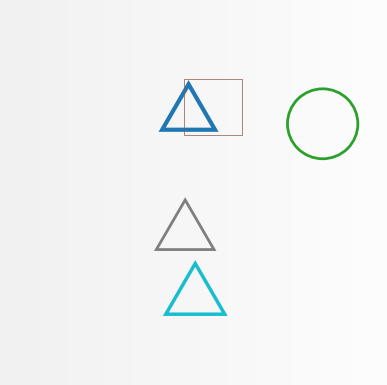[{"shape": "triangle", "thickness": 3, "radius": 0.39, "center": [0.487, 0.702]}, {"shape": "circle", "thickness": 2, "radius": 0.45, "center": [0.833, 0.678]}, {"shape": "square", "thickness": 0.5, "radius": 0.37, "center": [0.55, 0.722]}, {"shape": "triangle", "thickness": 2, "radius": 0.43, "center": [0.478, 0.395]}, {"shape": "triangle", "thickness": 2.5, "radius": 0.44, "center": [0.504, 0.228]}]